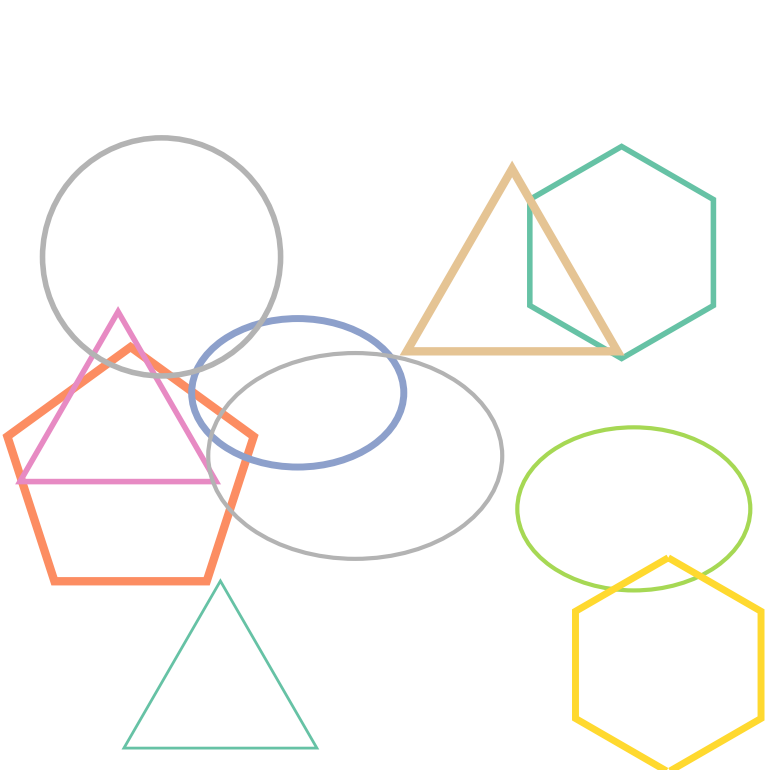[{"shape": "triangle", "thickness": 1, "radius": 0.72, "center": [0.286, 0.101]}, {"shape": "hexagon", "thickness": 2, "radius": 0.69, "center": [0.807, 0.672]}, {"shape": "pentagon", "thickness": 3, "radius": 0.84, "center": [0.17, 0.381]}, {"shape": "oval", "thickness": 2.5, "radius": 0.69, "center": [0.387, 0.49]}, {"shape": "triangle", "thickness": 2, "radius": 0.74, "center": [0.153, 0.448]}, {"shape": "oval", "thickness": 1.5, "radius": 0.76, "center": [0.823, 0.339]}, {"shape": "hexagon", "thickness": 2.5, "radius": 0.7, "center": [0.868, 0.137]}, {"shape": "triangle", "thickness": 3, "radius": 0.79, "center": [0.665, 0.623]}, {"shape": "oval", "thickness": 1.5, "radius": 0.95, "center": [0.461, 0.408]}, {"shape": "circle", "thickness": 2, "radius": 0.77, "center": [0.21, 0.666]}]